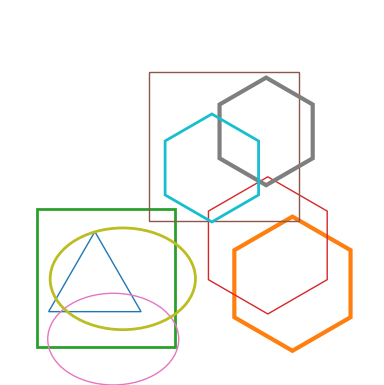[{"shape": "triangle", "thickness": 1, "radius": 0.69, "center": [0.246, 0.26]}, {"shape": "hexagon", "thickness": 3, "radius": 0.87, "center": [0.76, 0.263]}, {"shape": "square", "thickness": 2, "radius": 0.9, "center": [0.275, 0.279]}, {"shape": "hexagon", "thickness": 1, "radius": 0.89, "center": [0.696, 0.363]}, {"shape": "square", "thickness": 1, "radius": 0.97, "center": [0.581, 0.62]}, {"shape": "oval", "thickness": 1, "radius": 0.85, "center": [0.294, 0.119]}, {"shape": "hexagon", "thickness": 3, "radius": 0.7, "center": [0.691, 0.659]}, {"shape": "oval", "thickness": 2, "radius": 0.94, "center": [0.319, 0.276]}, {"shape": "hexagon", "thickness": 2, "radius": 0.7, "center": [0.55, 0.564]}]